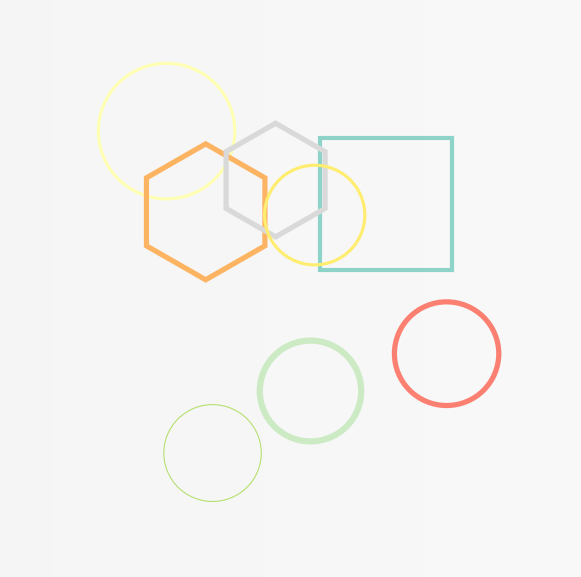[{"shape": "square", "thickness": 2, "radius": 0.57, "center": [0.664, 0.646]}, {"shape": "circle", "thickness": 1.5, "radius": 0.59, "center": [0.287, 0.772]}, {"shape": "circle", "thickness": 2.5, "radius": 0.45, "center": [0.768, 0.387]}, {"shape": "hexagon", "thickness": 2.5, "radius": 0.59, "center": [0.354, 0.632]}, {"shape": "circle", "thickness": 0.5, "radius": 0.42, "center": [0.366, 0.215]}, {"shape": "hexagon", "thickness": 2.5, "radius": 0.49, "center": [0.474, 0.687]}, {"shape": "circle", "thickness": 3, "radius": 0.44, "center": [0.534, 0.322]}, {"shape": "circle", "thickness": 1.5, "radius": 0.43, "center": [0.541, 0.627]}]